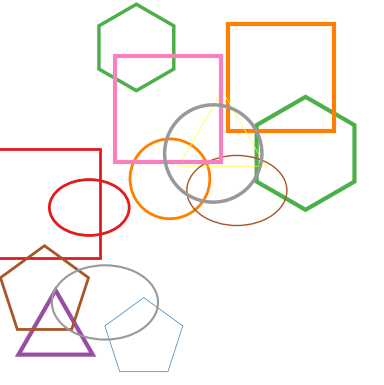[{"shape": "oval", "thickness": 2, "radius": 0.52, "center": [0.232, 0.461]}, {"shape": "square", "thickness": 2, "radius": 0.7, "center": [0.119, 0.471]}, {"shape": "pentagon", "thickness": 0.5, "radius": 0.53, "center": [0.374, 0.121]}, {"shape": "hexagon", "thickness": 3, "radius": 0.73, "center": [0.794, 0.602]}, {"shape": "hexagon", "thickness": 2.5, "radius": 0.56, "center": [0.354, 0.877]}, {"shape": "triangle", "thickness": 3, "radius": 0.56, "center": [0.144, 0.135]}, {"shape": "circle", "thickness": 2, "radius": 0.52, "center": [0.441, 0.536]}, {"shape": "square", "thickness": 3, "radius": 0.69, "center": [0.73, 0.799]}, {"shape": "triangle", "thickness": 0.5, "radius": 0.65, "center": [0.577, 0.634]}, {"shape": "oval", "thickness": 1, "radius": 0.65, "center": [0.615, 0.505]}, {"shape": "pentagon", "thickness": 2, "radius": 0.6, "center": [0.116, 0.242]}, {"shape": "square", "thickness": 3, "radius": 0.69, "center": [0.437, 0.717]}, {"shape": "oval", "thickness": 1.5, "radius": 0.69, "center": [0.273, 0.214]}, {"shape": "circle", "thickness": 2.5, "radius": 0.63, "center": [0.554, 0.601]}]